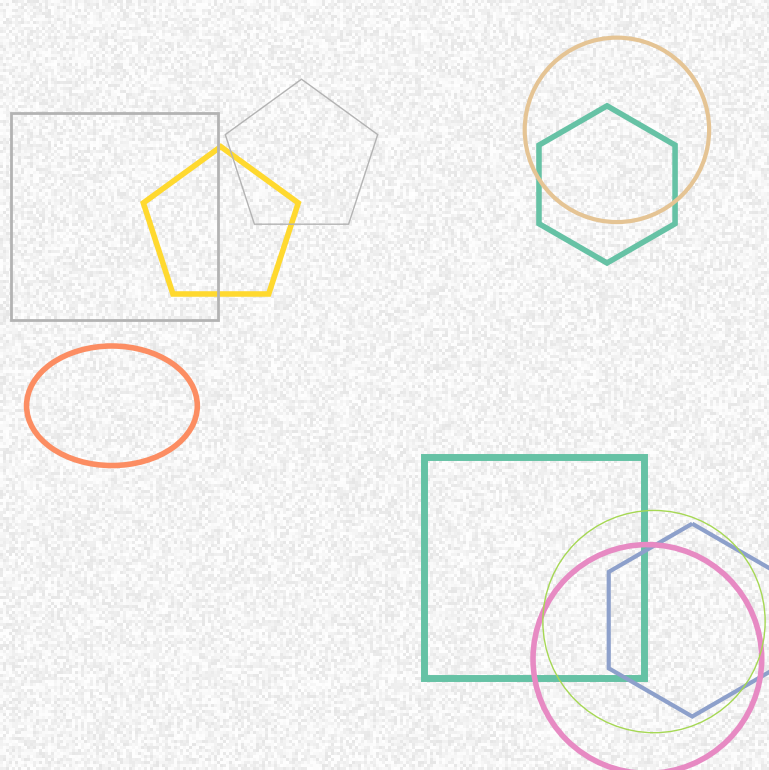[{"shape": "hexagon", "thickness": 2, "radius": 0.51, "center": [0.788, 0.761]}, {"shape": "square", "thickness": 2.5, "radius": 0.72, "center": [0.694, 0.263]}, {"shape": "oval", "thickness": 2, "radius": 0.55, "center": [0.145, 0.473]}, {"shape": "hexagon", "thickness": 1.5, "radius": 0.63, "center": [0.899, 0.195]}, {"shape": "circle", "thickness": 2, "radius": 0.74, "center": [0.841, 0.144]}, {"shape": "circle", "thickness": 0.5, "radius": 0.72, "center": [0.849, 0.193]}, {"shape": "pentagon", "thickness": 2, "radius": 0.53, "center": [0.287, 0.704]}, {"shape": "circle", "thickness": 1.5, "radius": 0.6, "center": [0.801, 0.831]}, {"shape": "square", "thickness": 1, "radius": 0.67, "center": [0.149, 0.719]}, {"shape": "pentagon", "thickness": 0.5, "radius": 0.52, "center": [0.392, 0.793]}]